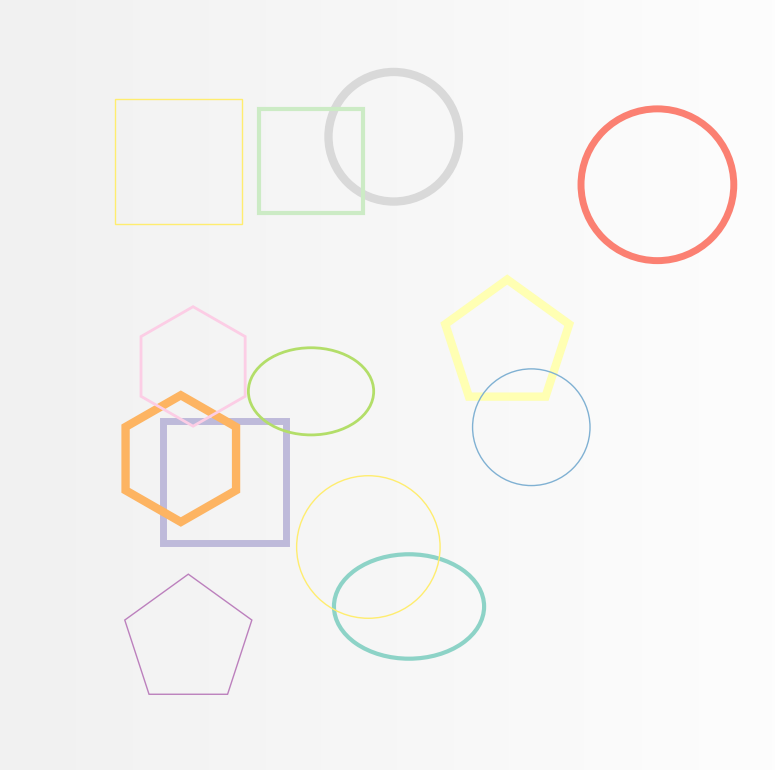[{"shape": "oval", "thickness": 1.5, "radius": 0.48, "center": [0.528, 0.212]}, {"shape": "pentagon", "thickness": 3, "radius": 0.42, "center": [0.654, 0.553]}, {"shape": "square", "thickness": 2.5, "radius": 0.4, "center": [0.289, 0.374]}, {"shape": "circle", "thickness": 2.5, "radius": 0.49, "center": [0.848, 0.76]}, {"shape": "circle", "thickness": 0.5, "radius": 0.38, "center": [0.686, 0.445]}, {"shape": "hexagon", "thickness": 3, "radius": 0.41, "center": [0.233, 0.404]}, {"shape": "oval", "thickness": 1, "radius": 0.4, "center": [0.401, 0.492]}, {"shape": "hexagon", "thickness": 1, "radius": 0.39, "center": [0.249, 0.524]}, {"shape": "circle", "thickness": 3, "radius": 0.42, "center": [0.508, 0.822]}, {"shape": "pentagon", "thickness": 0.5, "radius": 0.43, "center": [0.243, 0.168]}, {"shape": "square", "thickness": 1.5, "radius": 0.34, "center": [0.401, 0.791]}, {"shape": "circle", "thickness": 0.5, "radius": 0.46, "center": [0.475, 0.29]}, {"shape": "square", "thickness": 0.5, "radius": 0.41, "center": [0.23, 0.79]}]